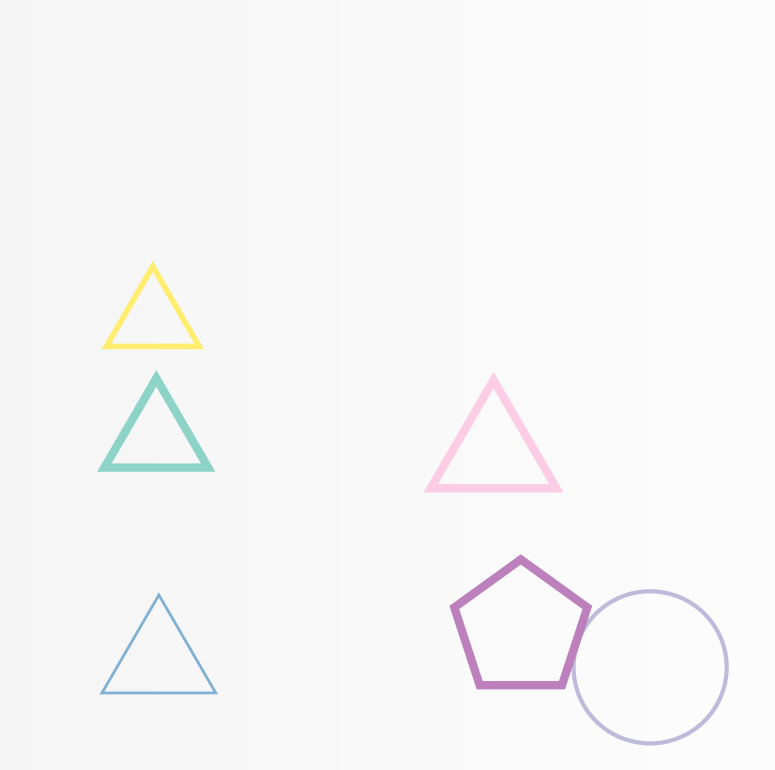[{"shape": "triangle", "thickness": 3, "radius": 0.39, "center": [0.202, 0.431]}, {"shape": "circle", "thickness": 1.5, "radius": 0.49, "center": [0.839, 0.133]}, {"shape": "triangle", "thickness": 1, "radius": 0.42, "center": [0.205, 0.142]}, {"shape": "triangle", "thickness": 3, "radius": 0.47, "center": [0.637, 0.413]}, {"shape": "pentagon", "thickness": 3, "radius": 0.45, "center": [0.672, 0.183]}, {"shape": "triangle", "thickness": 2, "radius": 0.35, "center": [0.197, 0.585]}]